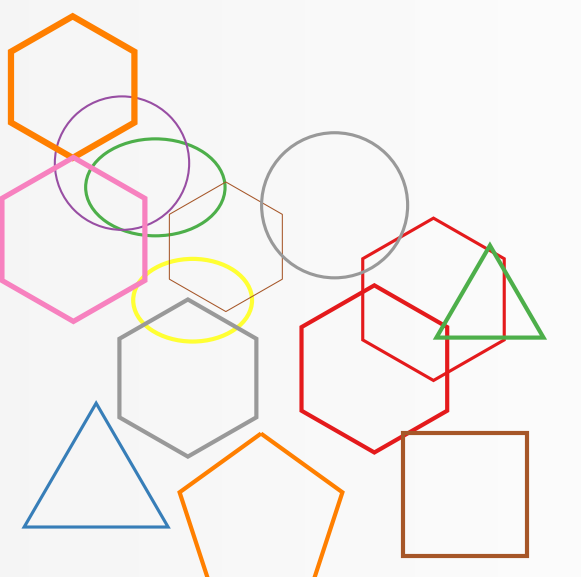[{"shape": "hexagon", "thickness": 2, "radius": 0.72, "center": [0.644, 0.36]}, {"shape": "hexagon", "thickness": 1.5, "radius": 0.7, "center": [0.746, 0.481]}, {"shape": "triangle", "thickness": 1.5, "radius": 0.71, "center": [0.165, 0.158]}, {"shape": "triangle", "thickness": 2, "radius": 0.53, "center": [0.843, 0.468]}, {"shape": "oval", "thickness": 1.5, "radius": 0.6, "center": [0.267, 0.675]}, {"shape": "circle", "thickness": 1, "radius": 0.58, "center": [0.21, 0.717]}, {"shape": "hexagon", "thickness": 3, "radius": 0.61, "center": [0.125, 0.848]}, {"shape": "pentagon", "thickness": 2, "radius": 0.74, "center": [0.449, 0.101]}, {"shape": "oval", "thickness": 2, "radius": 0.51, "center": [0.331, 0.479]}, {"shape": "hexagon", "thickness": 0.5, "radius": 0.56, "center": [0.389, 0.572]}, {"shape": "square", "thickness": 2, "radius": 0.53, "center": [0.801, 0.143]}, {"shape": "hexagon", "thickness": 2.5, "radius": 0.71, "center": [0.126, 0.585]}, {"shape": "hexagon", "thickness": 2, "radius": 0.68, "center": [0.323, 0.345]}, {"shape": "circle", "thickness": 1.5, "radius": 0.63, "center": [0.576, 0.644]}]